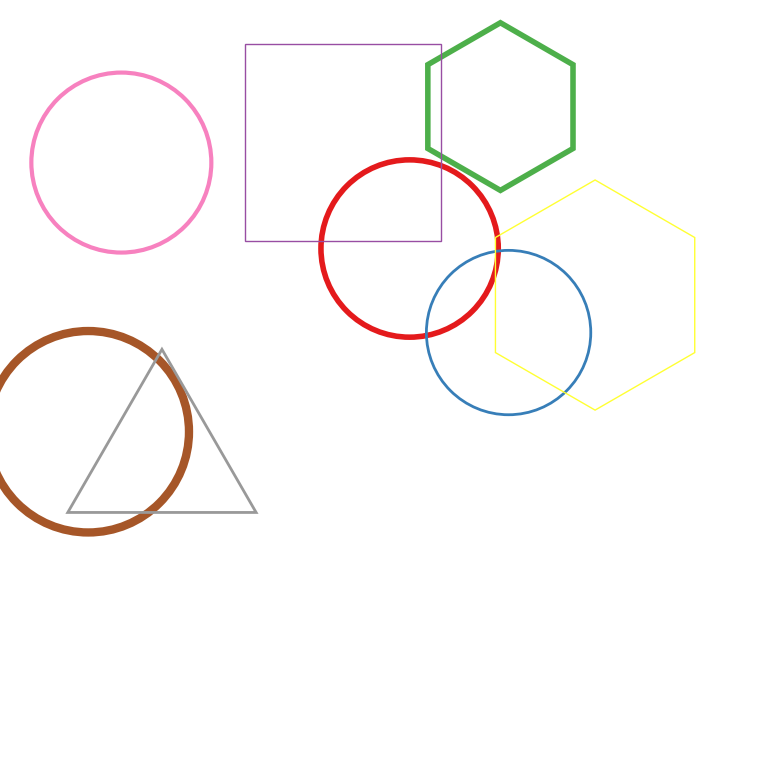[{"shape": "circle", "thickness": 2, "radius": 0.58, "center": [0.532, 0.677]}, {"shape": "circle", "thickness": 1, "radius": 0.53, "center": [0.66, 0.568]}, {"shape": "hexagon", "thickness": 2, "radius": 0.54, "center": [0.65, 0.862]}, {"shape": "square", "thickness": 0.5, "radius": 0.64, "center": [0.445, 0.815]}, {"shape": "hexagon", "thickness": 0.5, "radius": 0.75, "center": [0.773, 0.617]}, {"shape": "circle", "thickness": 3, "radius": 0.65, "center": [0.115, 0.439]}, {"shape": "circle", "thickness": 1.5, "radius": 0.58, "center": [0.158, 0.789]}, {"shape": "triangle", "thickness": 1, "radius": 0.71, "center": [0.21, 0.405]}]